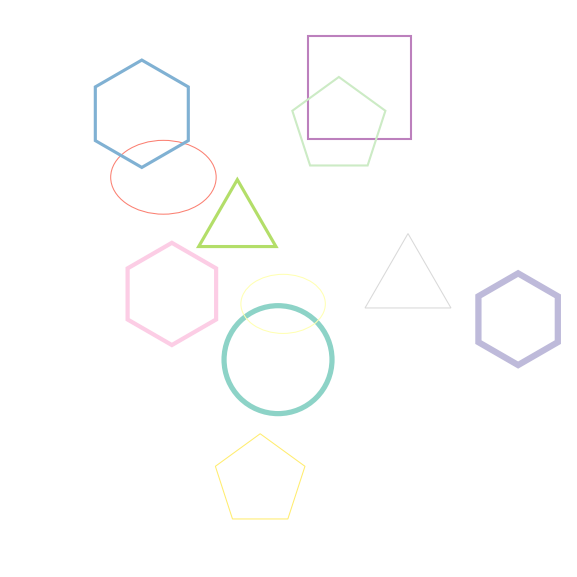[{"shape": "circle", "thickness": 2.5, "radius": 0.47, "center": [0.481, 0.376]}, {"shape": "oval", "thickness": 0.5, "radius": 0.37, "center": [0.49, 0.473]}, {"shape": "hexagon", "thickness": 3, "radius": 0.4, "center": [0.897, 0.446]}, {"shape": "oval", "thickness": 0.5, "radius": 0.46, "center": [0.283, 0.692]}, {"shape": "hexagon", "thickness": 1.5, "radius": 0.46, "center": [0.246, 0.802]}, {"shape": "triangle", "thickness": 1.5, "radius": 0.39, "center": [0.411, 0.611]}, {"shape": "hexagon", "thickness": 2, "radius": 0.44, "center": [0.298, 0.49]}, {"shape": "triangle", "thickness": 0.5, "radius": 0.43, "center": [0.706, 0.509]}, {"shape": "square", "thickness": 1, "radius": 0.45, "center": [0.622, 0.848]}, {"shape": "pentagon", "thickness": 1, "radius": 0.42, "center": [0.587, 0.781]}, {"shape": "pentagon", "thickness": 0.5, "radius": 0.41, "center": [0.451, 0.166]}]